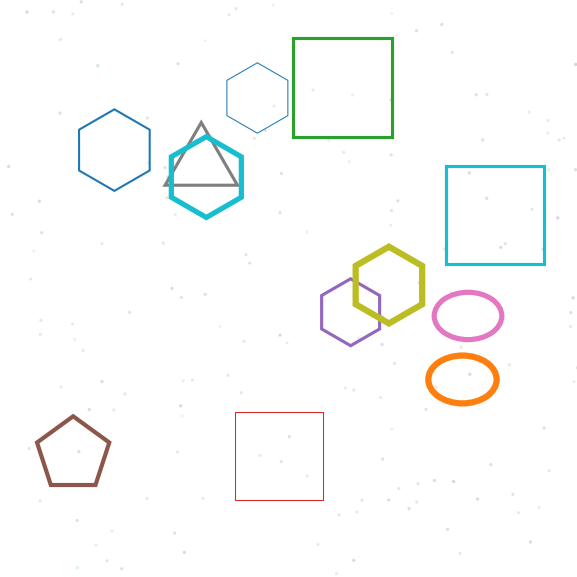[{"shape": "hexagon", "thickness": 1, "radius": 0.35, "center": [0.198, 0.739]}, {"shape": "hexagon", "thickness": 0.5, "radius": 0.3, "center": [0.446, 0.829]}, {"shape": "oval", "thickness": 3, "radius": 0.3, "center": [0.801, 0.342]}, {"shape": "square", "thickness": 1.5, "radius": 0.43, "center": [0.593, 0.848]}, {"shape": "square", "thickness": 0.5, "radius": 0.38, "center": [0.483, 0.21]}, {"shape": "hexagon", "thickness": 1.5, "radius": 0.29, "center": [0.607, 0.458]}, {"shape": "pentagon", "thickness": 2, "radius": 0.33, "center": [0.127, 0.213]}, {"shape": "oval", "thickness": 2.5, "radius": 0.29, "center": [0.81, 0.452]}, {"shape": "triangle", "thickness": 1.5, "radius": 0.36, "center": [0.349, 0.715]}, {"shape": "hexagon", "thickness": 3, "radius": 0.33, "center": [0.673, 0.506]}, {"shape": "hexagon", "thickness": 2.5, "radius": 0.35, "center": [0.357, 0.693]}, {"shape": "square", "thickness": 1.5, "radius": 0.42, "center": [0.858, 0.627]}]